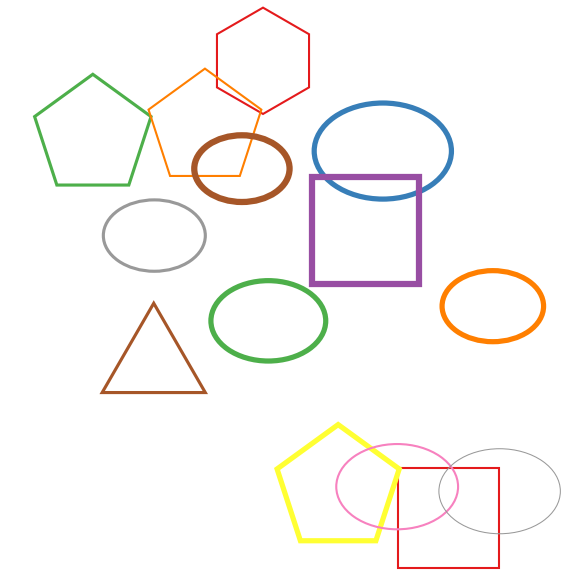[{"shape": "square", "thickness": 1, "radius": 0.43, "center": [0.777, 0.102]}, {"shape": "hexagon", "thickness": 1, "radius": 0.46, "center": [0.455, 0.894]}, {"shape": "oval", "thickness": 2.5, "radius": 0.59, "center": [0.663, 0.738]}, {"shape": "pentagon", "thickness": 1.5, "radius": 0.53, "center": [0.161, 0.764]}, {"shape": "oval", "thickness": 2.5, "radius": 0.5, "center": [0.465, 0.444]}, {"shape": "square", "thickness": 3, "radius": 0.46, "center": [0.632, 0.599]}, {"shape": "pentagon", "thickness": 1, "radius": 0.51, "center": [0.355, 0.778]}, {"shape": "oval", "thickness": 2.5, "radius": 0.44, "center": [0.853, 0.469]}, {"shape": "pentagon", "thickness": 2.5, "radius": 0.56, "center": [0.586, 0.153]}, {"shape": "triangle", "thickness": 1.5, "radius": 0.52, "center": [0.266, 0.371]}, {"shape": "oval", "thickness": 3, "radius": 0.41, "center": [0.419, 0.707]}, {"shape": "oval", "thickness": 1, "radius": 0.53, "center": [0.688, 0.156]}, {"shape": "oval", "thickness": 0.5, "radius": 0.53, "center": [0.865, 0.149]}, {"shape": "oval", "thickness": 1.5, "radius": 0.44, "center": [0.267, 0.591]}]